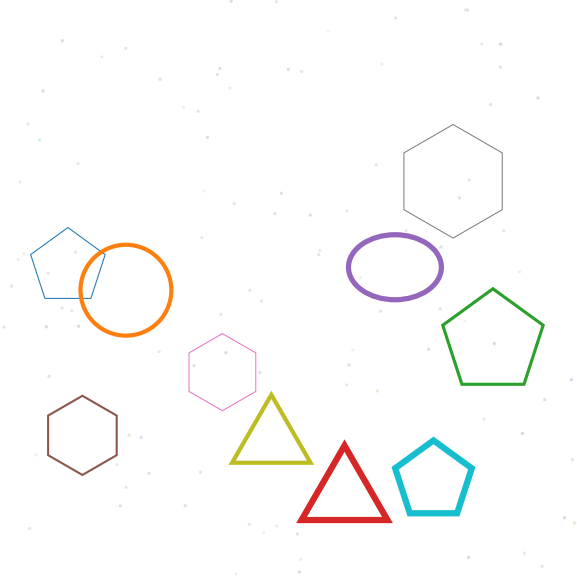[{"shape": "pentagon", "thickness": 0.5, "radius": 0.34, "center": [0.118, 0.537]}, {"shape": "circle", "thickness": 2, "radius": 0.39, "center": [0.218, 0.497]}, {"shape": "pentagon", "thickness": 1.5, "radius": 0.46, "center": [0.854, 0.408]}, {"shape": "triangle", "thickness": 3, "radius": 0.43, "center": [0.597, 0.142]}, {"shape": "oval", "thickness": 2.5, "radius": 0.4, "center": [0.684, 0.536]}, {"shape": "hexagon", "thickness": 1, "radius": 0.34, "center": [0.143, 0.245]}, {"shape": "hexagon", "thickness": 0.5, "radius": 0.33, "center": [0.385, 0.355]}, {"shape": "hexagon", "thickness": 0.5, "radius": 0.49, "center": [0.785, 0.685]}, {"shape": "triangle", "thickness": 2, "radius": 0.39, "center": [0.47, 0.237]}, {"shape": "pentagon", "thickness": 3, "radius": 0.35, "center": [0.751, 0.167]}]